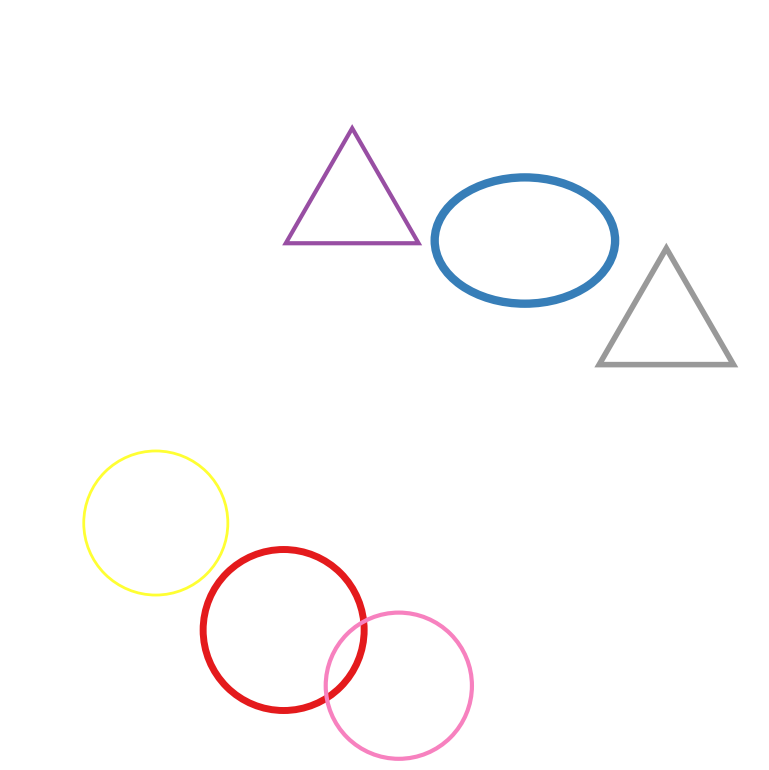[{"shape": "circle", "thickness": 2.5, "radius": 0.52, "center": [0.368, 0.182]}, {"shape": "oval", "thickness": 3, "radius": 0.59, "center": [0.682, 0.688]}, {"shape": "triangle", "thickness": 1.5, "radius": 0.5, "center": [0.457, 0.734]}, {"shape": "circle", "thickness": 1, "radius": 0.47, "center": [0.202, 0.321]}, {"shape": "circle", "thickness": 1.5, "radius": 0.47, "center": [0.518, 0.109]}, {"shape": "triangle", "thickness": 2, "radius": 0.5, "center": [0.865, 0.577]}]